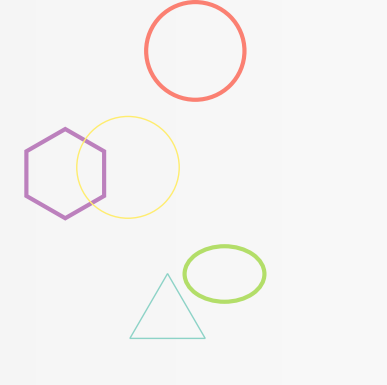[{"shape": "triangle", "thickness": 1, "radius": 0.56, "center": [0.432, 0.177]}, {"shape": "circle", "thickness": 3, "radius": 0.63, "center": [0.504, 0.868]}, {"shape": "oval", "thickness": 3, "radius": 0.52, "center": [0.579, 0.288]}, {"shape": "hexagon", "thickness": 3, "radius": 0.58, "center": [0.168, 0.549]}, {"shape": "circle", "thickness": 1, "radius": 0.66, "center": [0.33, 0.565]}]